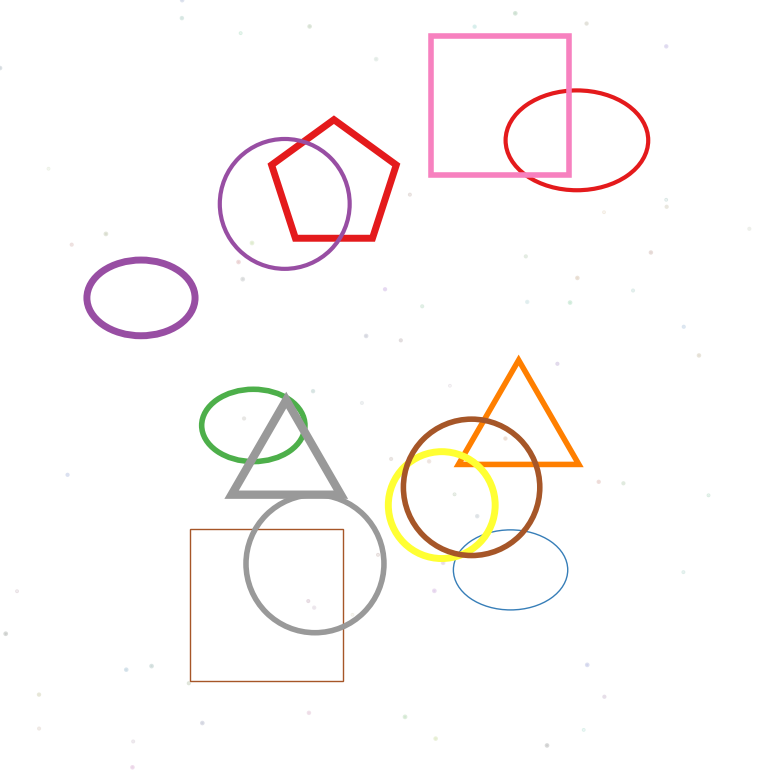[{"shape": "pentagon", "thickness": 2.5, "radius": 0.43, "center": [0.434, 0.759]}, {"shape": "oval", "thickness": 1.5, "radius": 0.46, "center": [0.749, 0.818]}, {"shape": "oval", "thickness": 0.5, "radius": 0.37, "center": [0.663, 0.26]}, {"shape": "oval", "thickness": 2, "radius": 0.34, "center": [0.329, 0.447]}, {"shape": "oval", "thickness": 2.5, "radius": 0.35, "center": [0.183, 0.613]}, {"shape": "circle", "thickness": 1.5, "radius": 0.42, "center": [0.37, 0.735]}, {"shape": "triangle", "thickness": 2, "radius": 0.45, "center": [0.674, 0.442]}, {"shape": "circle", "thickness": 2.5, "radius": 0.35, "center": [0.574, 0.344]}, {"shape": "circle", "thickness": 2, "radius": 0.44, "center": [0.612, 0.367]}, {"shape": "square", "thickness": 0.5, "radius": 0.5, "center": [0.347, 0.214]}, {"shape": "square", "thickness": 2, "radius": 0.45, "center": [0.649, 0.863]}, {"shape": "triangle", "thickness": 3, "radius": 0.41, "center": [0.372, 0.399]}, {"shape": "circle", "thickness": 2, "radius": 0.45, "center": [0.409, 0.268]}]